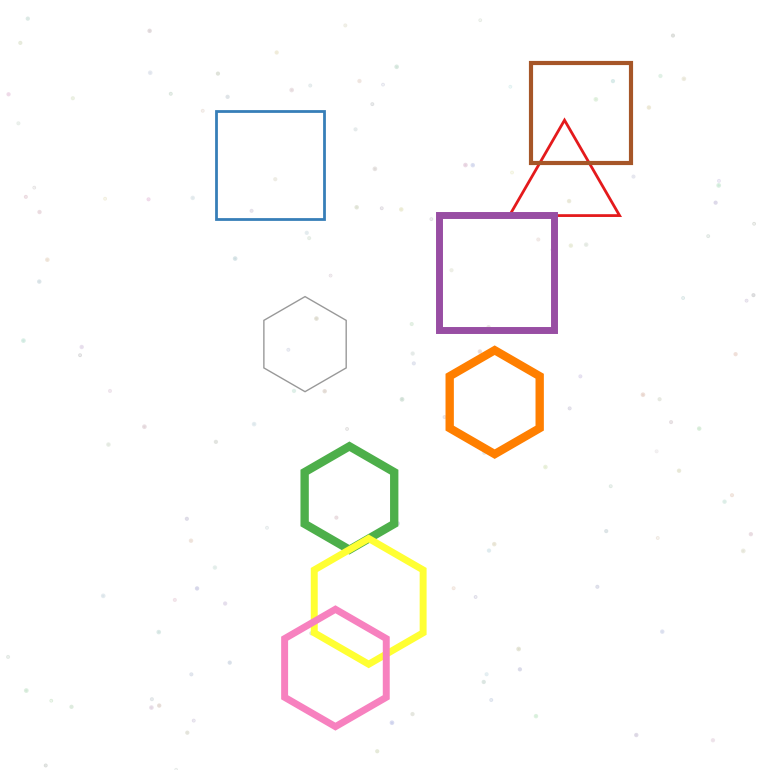[{"shape": "triangle", "thickness": 1, "radius": 0.41, "center": [0.733, 0.761]}, {"shape": "square", "thickness": 1, "radius": 0.35, "center": [0.351, 0.786]}, {"shape": "hexagon", "thickness": 3, "radius": 0.34, "center": [0.454, 0.353]}, {"shape": "square", "thickness": 2.5, "radius": 0.37, "center": [0.644, 0.646]}, {"shape": "hexagon", "thickness": 3, "radius": 0.34, "center": [0.642, 0.478]}, {"shape": "hexagon", "thickness": 2.5, "radius": 0.41, "center": [0.479, 0.219]}, {"shape": "square", "thickness": 1.5, "radius": 0.32, "center": [0.754, 0.853]}, {"shape": "hexagon", "thickness": 2.5, "radius": 0.38, "center": [0.436, 0.133]}, {"shape": "hexagon", "thickness": 0.5, "radius": 0.31, "center": [0.396, 0.553]}]